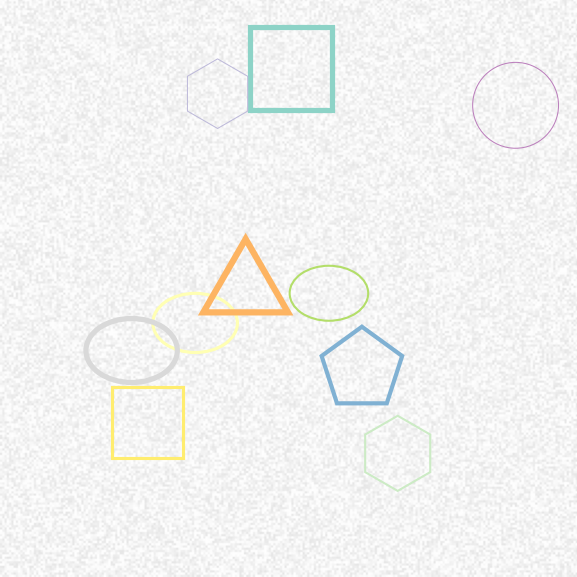[{"shape": "square", "thickness": 2.5, "radius": 0.36, "center": [0.504, 0.881]}, {"shape": "oval", "thickness": 1.5, "radius": 0.37, "center": [0.338, 0.44]}, {"shape": "hexagon", "thickness": 0.5, "radius": 0.3, "center": [0.377, 0.837]}, {"shape": "pentagon", "thickness": 2, "radius": 0.37, "center": [0.627, 0.36]}, {"shape": "triangle", "thickness": 3, "radius": 0.42, "center": [0.425, 0.501]}, {"shape": "oval", "thickness": 1, "radius": 0.34, "center": [0.57, 0.491]}, {"shape": "oval", "thickness": 2.5, "radius": 0.4, "center": [0.228, 0.392]}, {"shape": "circle", "thickness": 0.5, "radius": 0.37, "center": [0.893, 0.817]}, {"shape": "hexagon", "thickness": 1, "radius": 0.33, "center": [0.689, 0.214]}, {"shape": "square", "thickness": 1.5, "radius": 0.31, "center": [0.255, 0.268]}]